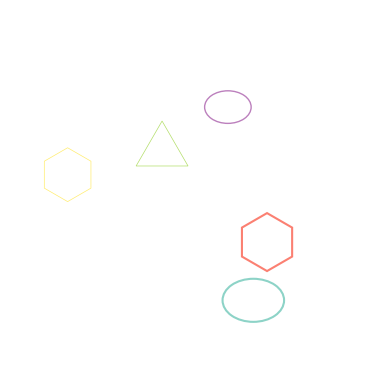[{"shape": "oval", "thickness": 1.5, "radius": 0.4, "center": [0.658, 0.22]}, {"shape": "hexagon", "thickness": 1.5, "radius": 0.38, "center": [0.694, 0.371]}, {"shape": "triangle", "thickness": 0.5, "radius": 0.39, "center": [0.421, 0.608]}, {"shape": "oval", "thickness": 1, "radius": 0.3, "center": [0.592, 0.722]}, {"shape": "hexagon", "thickness": 0.5, "radius": 0.35, "center": [0.176, 0.546]}]